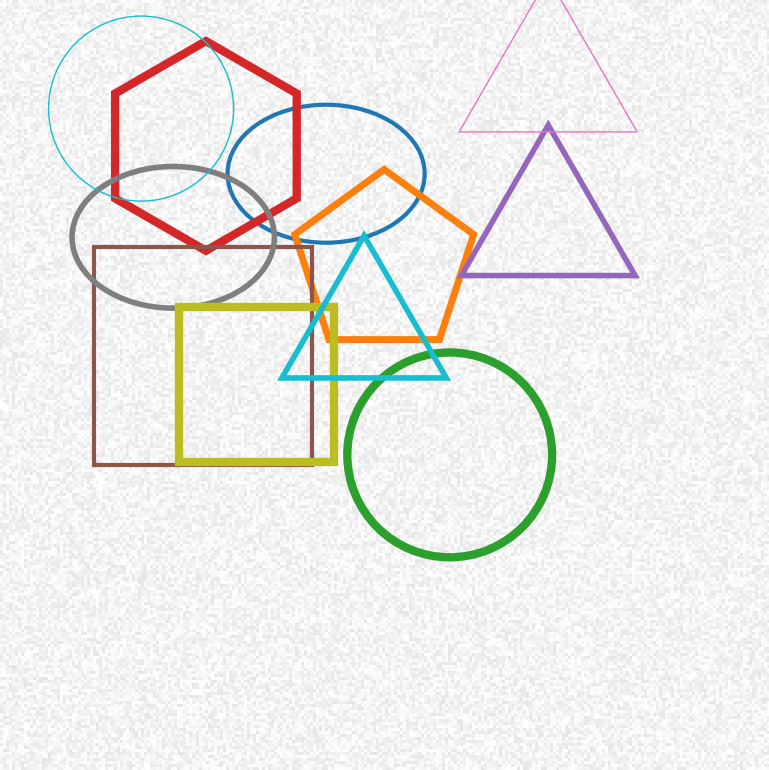[{"shape": "oval", "thickness": 1.5, "radius": 0.64, "center": [0.424, 0.774]}, {"shape": "pentagon", "thickness": 2.5, "radius": 0.61, "center": [0.499, 0.658]}, {"shape": "circle", "thickness": 3, "radius": 0.67, "center": [0.584, 0.409]}, {"shape": "hexagon", "thickness": 3, "radius": 0.68, "center": [0.267, 0.81]}, {"shape": "triangle", "thickness": 2, "radius": 0.65, "center": [0.712, 0.707]}, {"shape": "square", "thickness": 1.5, "radius": 0.71, "center": [0.263, 0.538]}, {"shape": "triangle", "thickness": 0.5, "radius": 0.67, "center": [0.712, 0.895]}, {"shape": "oval", "thickness": 2, "radius": 0.66, "center": [0.225, 0.692]}, {"shape": "square", "thickness": 3, "radius": 0.5, "center": [0.333, 0.501]}, {"shape": "triangle", "thickness": 2, "radius": 0.62, "center": [0.473, 0.571]}, {"shape": "circle", "thickness": 0.5, "radius": 0.6, "center": [0.183, 0.859]}]